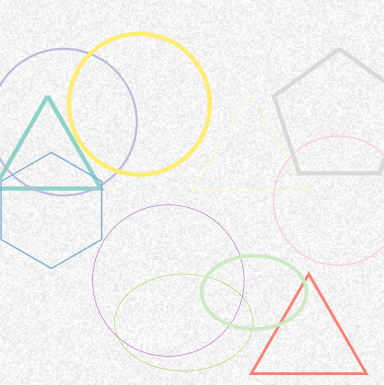[{"shape": "triangle", "thickness": 3, "radius": 0.8, "center": [0.124, 0.59]}, {"shape": "triangle", "thickness": 0.5, "radius": 0.86, "center": [0.649, 0.589]}, {"shape": "circle", "thickness": 1.5, "radius": 0.95, "center": [0.165, 0.683]}, {"shape": "triangle", "thickness": 2, "radius": 0.86, "center": [0.802, 0.116]}, {"shape": "hexagon", "thickness": 1, "radius": 0.75, "center": [0.133, 0.453]}, {"shape": "oval", "thickness": 0.5, "radius": 0.9, "center": [0.477, 0.162]}, {"shape": "circle", "thickness": 1, "radius": 0.84, "center": [0.878, 0.479]}, {"shape": "pentagon", "thickness": 3, "radius": 0.89, "center": [0.882, 0.695]}, {"shape": "circle", "thickness": 0.5, "radius": 0.98, "center": [0.437, 0.271]}, {"shape": "oval", "thickness": 2.5, "radius": 0.68, "center": [0.66, 0.24]}, {"shape": "circle", "thickness": 3, "radius": 0.91, "center": [0.362, 0.729]}]